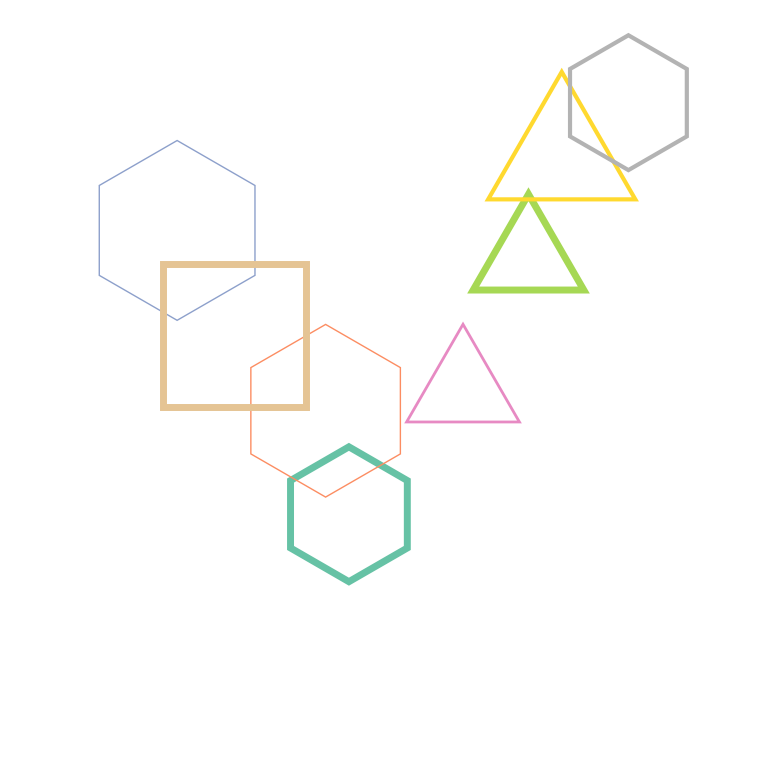[{"shape": "hexagon", "thickness": 2.5, "radius": 0.44, "center": [0.453, 0.332]}, {"shape": "hexagon", "thickness": 0.5, "radius": 0.56, "center": [0.423, 0.467]}, {"shape": "hexagon", "thickness": 0.5, "radius": 0.58, "center": [0.23, 0.701]}, {"shape": "triangle", "thickness": 1, "radius": 0.42, "center": [0.601, 0.494]}, {"shape": "triangle", "thickness": 2.5, "radius": 0.41, "center": [0.686, 0.665]}, {"shape": "triangle", "thickness": 1.5, "radius": 0.55, "center": [0.73, 0.796]}, {"shape": "square", "thickness": 2.5, "radius": 0.46, "center": [0.305, 0.564]}, {"shape": "hexagon", "thickness": 1.5, "radius": 0.44, "center": [0.816, 0.867]}]